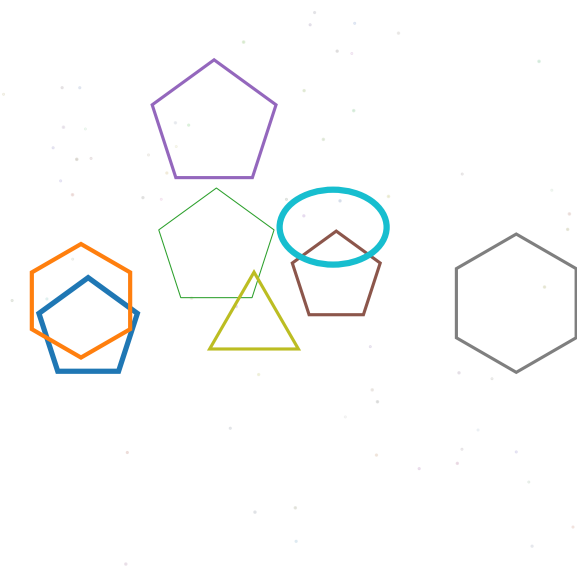[{"shape": "pentagon", "thickness": 2.5, "radius": 0.45, "center": [0.153, 0.429]}, {"shape": "hexagon", "thickness": 2, "radius": 0.49, "center": [0.14, 0.478]}, {"shape": "pentagon", "thickness": 0.5, "radius": 0.52, "center": [0.375, 0.569]}, {"shape": "pentagon", "thickness": 1.5, "radius": 0.56, "center": [0.371, 0.783]}, {"shape": "pentagon", "thickness": 1.5, "radius": 0.4, "center": [0.582, 0.519]}, {"shape": "hexagon", "thickness": 1.5, "radius": 0.6, "center": [0.894, 0.474]}, {"shape": "triangle", "thickness": 1.5, "radius": 0.44, "center": [0.44, 0.439]}, {"shape": "oval", "thickness": 3, "radius": 0.46, "center": [0.577, 0.606]}]